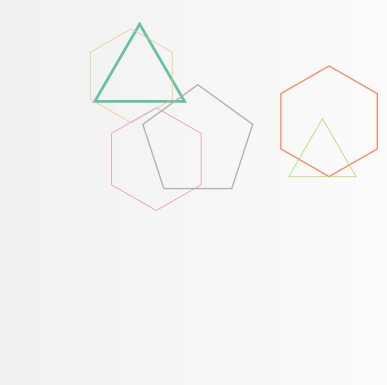[{"shape": "triangle", "thickness": 2, "radius": 0.67, "center": [0.36, 0.803]}, {"shape": "hexagon", "thickness": 1, "radius": 0.72, "center": [0.849, 0.685]}, {"shape": "hexagon", "thickness": 0.5, "radius": 0.67, "center": [0.403, 0.587]}, {"shape": "triangle", "thickness": 0.5, "radius": 0.5, "center": [0.832, 0.591]}, {"shape": "hexagon", "thickness": 0.5, "radius": 0.61, "center": [0.339, 0.803]}, {"shape": "pentagon", "thickness": 1, "radius": 0.75, "center": [0.51, 0.631]}]